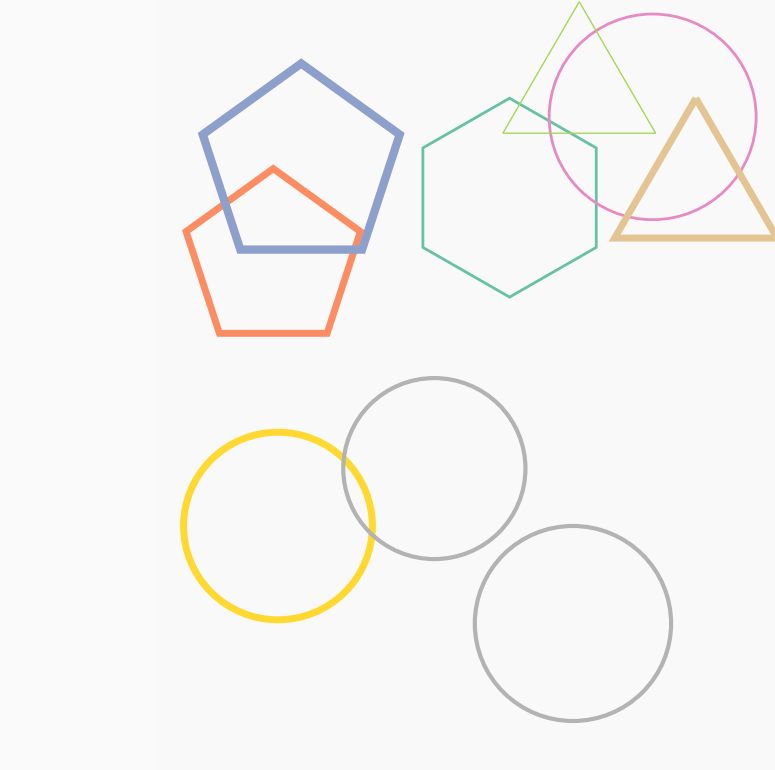[{"shape": "hexagon", "thickness": 1, "radius": 0.65, "center": [0.658, 0.743]}, {"shape": "pentagon", "thickness": 2.5, "radius": 0.59, "center": [0.353, 0.663]}, {"shape": "pentagon", "thickness": 3, "radius": 0.67, "center": [0.389, 0.784]}, {"shape": "circle", "thickness": 1, "radius": 0.67, "center": [0.842, 0.848]}, {"shape": "triangle", "thickness": 0.5, "radius": 0.57, "center": [0.747, 0.884]}, {"shape": "circle", "thickness": 2.5, "radius": 0.61, "center": [0.359, 0.317]}, {"shape": "triangle", "thickness": 2.5, "radius": 0.61, "center": [0.898, 0.751]}, {"shape": "circle", "thickness": 1.5, "radius": 0.63, "center": [0.739, 0.19]}, {"shape": "circle", "thickness": 1.5, "radius": 0.59, "center": [0.56, 0.391]}]